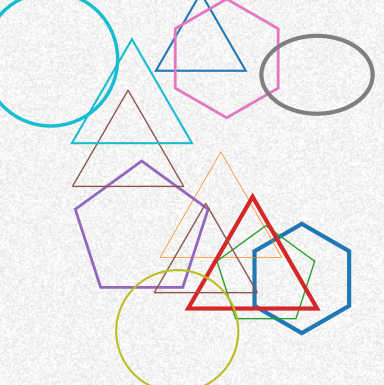[{"shape": "triangle", "thickness": 1.5, "radius": 0.67, "center": [0.522, 0.884]}, {"shape": "hexagon", "thickness": 3, "radius": 0.71, "center": [0.784, 0.277]}, {"shape": "triangle", "thickness": 0.5, "radius": 0.91, "center": [0.574, 0.423]}, {"shape": "pentagon", "thickness": 1, "radius": 0.67, "center": [0.69, 0.28]}, {"shape": "triangle", "thickness": 3, "radius": 0.97, "center": [0.656, 0.295]}, {"shape": "pentagon", "thickness": 2, "radius": 0.91, "center": [0.368, 0.4]}, {"shape": "triangle", "thickness": 1, "radius": 0.83, "center": [0.333, 0.599]}, {"shape": "triangle", "thickness": 1, "radius": 0.77, "center": [0.535, 0.317]}, {"shape": "hexagon", "thickness": 2, "radius": 0.77, "center": [0.589, 0.848]}, {"shape": "oval", "thickness": 3, "radius": 0.72, "center": [0.823, 0.806]}, {"shape": "circle", "thickness": 1.5, "radius": 0.79, "center": [0.46, 0.14]}, {"shape": "triangle", "thickness": 1.5, "radius": 0.9, "center": [0.343, 0.718]}, {"shape": "circle", "thickness": 2.5, "radius": 0.87, "center": [0.132, 0.847]}]